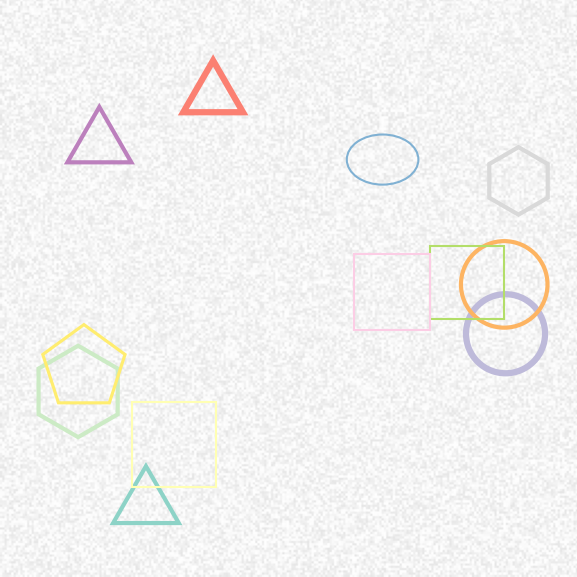[{"shape": "triangle", "thickness": 2, "radius": 0.33, "center": [0.253, 0.126]}, {"shape": "square", "thickness": 1, "radius": 0.37, "center": [0.301, 0.23]}, {"shape": "circle", "thickness": 3, "radius": 0.34, "center": [0.875, 0.421]}, {"shape": "triangle", "thickness": 3, "radius": 0.3, "center": [0.369, 0.835]}, {"shape": "oval", "thickness": 1, "radius": 0.31, "center": [0.662, 0.723]}, {"shape": "circle", "thickness": 2, "radius": 0.37, "center": [0.873, 0.507]}, {"shape": "square", "thickness": 1, "radius": 0.32, "center": [0.808, 0.51]}, {"shape": "square", "thickness": 1, "radius": 0.33, "center": [0.679, 0.494]}, {"shape": "hexagon", "thickness": 2, "radius": 0.29, "center": [0.898, 0.686]}, {"shape": "triangle", "thickness": 2, "radius": 0.32, "center": [0.172, 0.75]}, {"shape": "hexagon", "thickness": 2, "radius": 0.4, "center": [0.135, 0.321]}, {"shape": "pentagon", "thickness": 1.5, "radius": 0.37, "center": [0.145, 0.362]}]